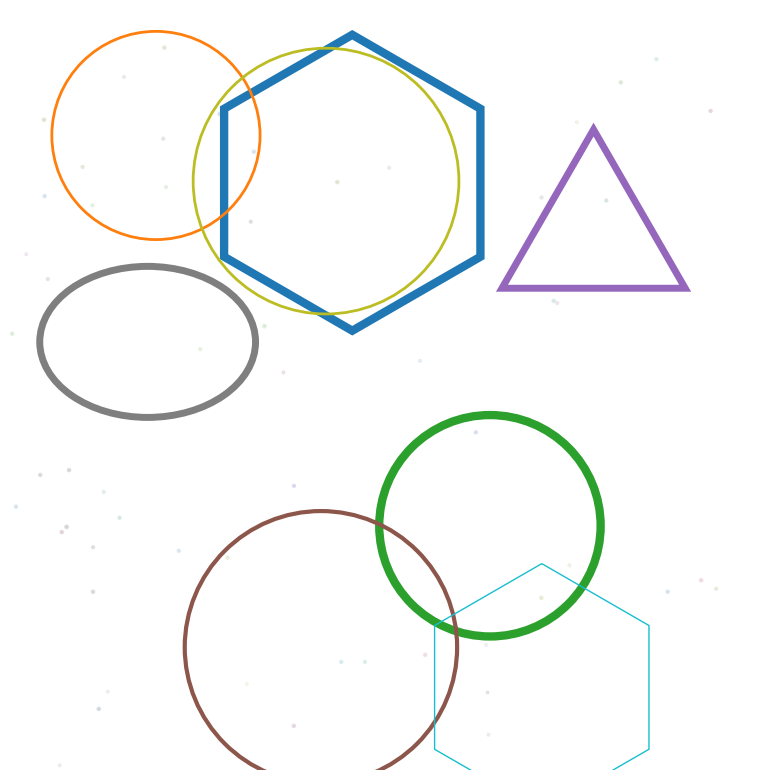[{"shape": "hexagon", "thickness": 3, "radius": 0.96, "center": [0.457, 0.763]}, {"shape": "circle", "thickness": 1, "radius": 0.68, "center": [0.203, 0.824]}, {"shape": "circle", "thickness": 3, "radius": 0.72, "center": [0.636, 0.317]}, {"shape": "triangle", "thickness": 2.5, "radius": 0.69, "center": [0.771, 0.694]}, {"shape": "circle", "thickness": 1.5, "radius": 0.88, "center": [0.417, 0.159]}, {"shape": "oval", "thickness": 2.5, "radius": 0.7, "center": [0.192, 0.556]}, {"shape": "circle", "thickness": 1, "radius": 0.86, "center": [0.423, 0.765]}, {"shape": "hexagon", "thickness": 0.5, "radius": 0.8, "center": [0.704, 0.107]}]